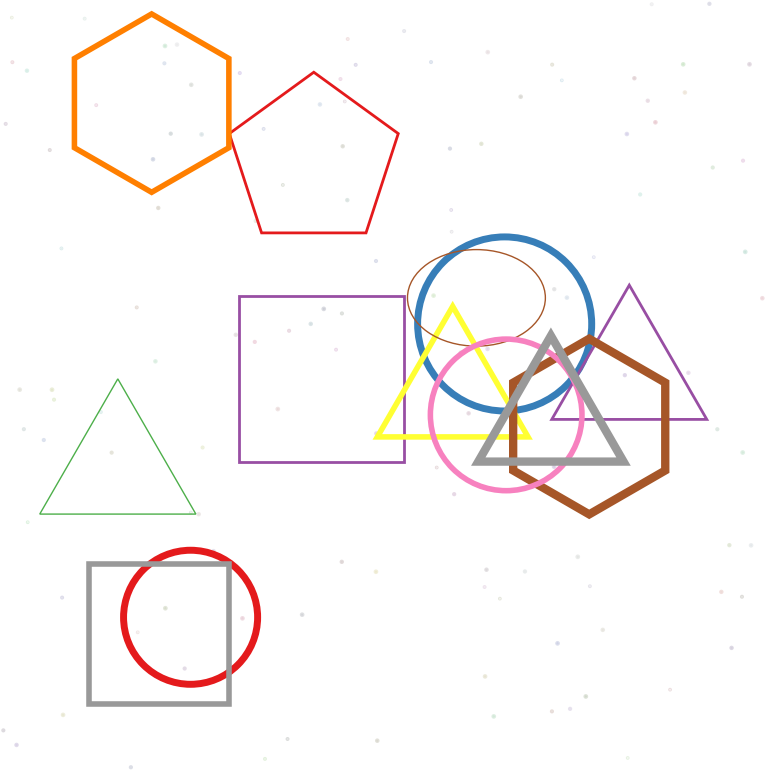[{"shape": "pentagon", "thickness": 1, "radius": 0.58, "center": [0.408, 0.791]}, {"shape": "circle", "thickness": 2.5, "radius": 0.44, "center": [0.248, 0.198]}, {"shape": "circle", "thickness": 2.5, "radius": 0.57, "center": [0.655, 0.579]}, {"shape": "triangle", "thickness": 0.5, "radius": 0.59, "center": [0.153, 0.391]}, {"shape": "triangle", "thickness": 1, "radius": 0.58, "center": [0.817, 0.513]}, {"shape": "square", "thickness": 1, "radius": 0.54, "center": [0.418, 0.508]}, {"shape": "hexagon", "thickness": 2, "radius": 0.58, "center": [0.197, 0.866]}, {"shape": "triangle", "thickness": 2, "radius": 0.56, "center": [0.588, 0.489]}, {"shape": "oval", "thickness": 0.5, "radius": 0.45, "center": [0.619, 0.613]}, {"shape": "hexagon", "thickness": 3, "radius": 0.57, "center": [0.765, 0.446]}, {"shape": "circle", "thickness": 2, "radius": 0.49, "center": [0.657, 0.461]}, {"shape": "triangle", "thickness": 3, "radius": 0.54, "center": [0.715, 0.455]}, {"shape": "square", "thickness": 2, "radius": 0.46, "center": [0.207, 0.177]}]